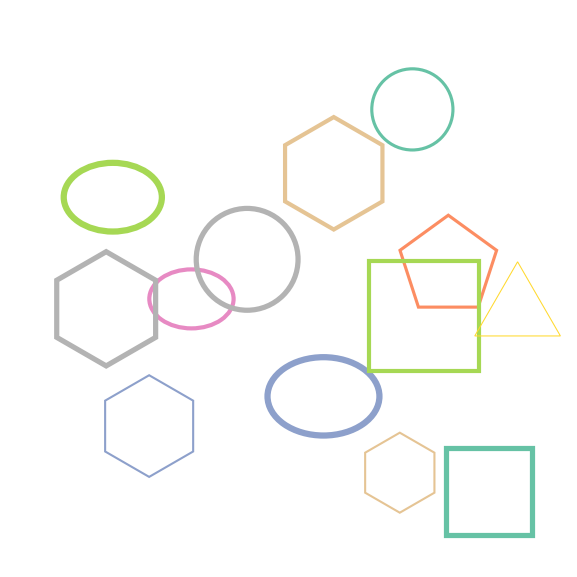[{"shape": "circle", "thickness": 1.5, "radius": 0.35, "center": [0.714, 0.81]}, {"shape": "square", "thickness": 2.5, "radius": 0.38, "center": [0.847, 0.148]}, {"shape": "pentagon", "thickness": 1.5, "radius": 0.44, "center": [0.776, 0.538]}, {"shape": "oval", "thickness": 3, "radius": 0.48, "center": [0.56, 0.313]}, {"shape": "hexagon", "thickness": 1, "radius": 0.44, "center": [0.258, 0.261]}, {"shape": "oval", "thickness": 2, "radius": 0.36, "center": [0.332, 0.482]}, {"shape": "square", "thickness": 2, "radius": 0.48, "center": [0.734, 0.452]}, {"shape": "oval", "thickness": 3, "radius": 0.42, "center": [0.195, 0.658]}, {"shape": "triangle", "thickness": 0.5, "radius": 0.43, "center": [0.896, 0.46]}, {"shape": "hexagon", "thickness": 2, "radius": 0.49, "center": [0.578, 0.699]}, {"shape": "hexagon", "thickness": 1, "radius": 0.35, "center": [0.692, 0.181]}, {"shape": "circle", "thickness": 2.5, "radius": 0.44, "center": [0.428, 0.55]}, {"shape": "hexagon", "thickness": 2.5, "radius": 0.49, "center": [0.184, 0.464]}]